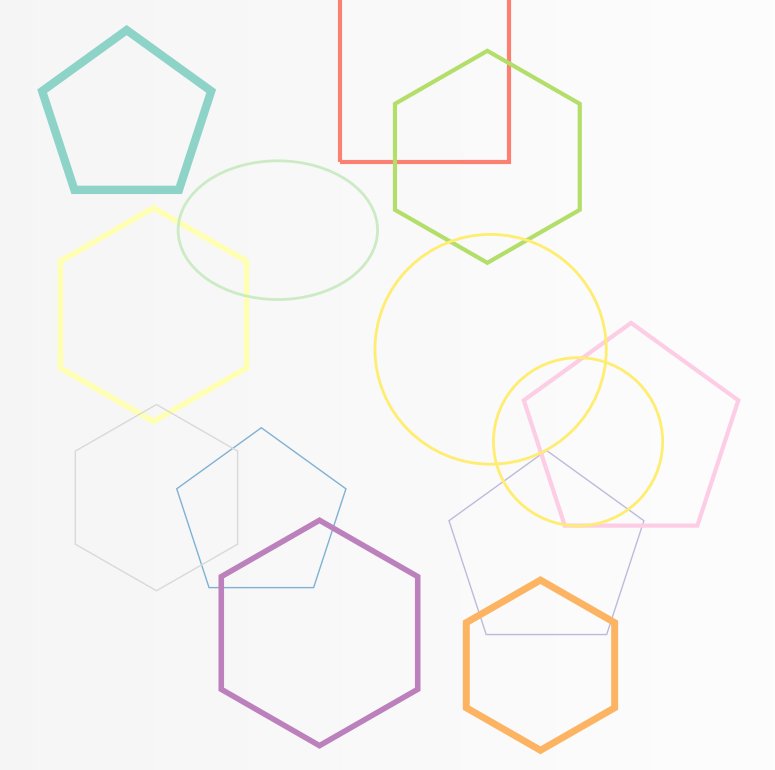[{"shape": "pentagon", "thickness": 3, "radius": 0.57, "center": [0.163, 0.846]}, {"shape": "hexagon", "thickness": 2, "radius": 0.69, "center": [0.198, 0.591]}, {"shape": "pentagon", "thickness": 0.5, "radius": 0.66, "center": [0.705, 0.283]}, {"shape": "square", "thickness": 1.5, "radius": 0.55, "center": [0.547, 0.899]}, {"shape": "pentagon", "thickness": 0.5, "radius": 0.57, "center": [0.337, 0.33]}, {"shape": "hexagon", "thickness": 2.5, "radius": 0.55, "center": [0.697, 0.136]}, {"shape": "hexagon", "thickness": 1.5, "radius": 0.69, "center": [0.629, 0.796]}, {"shape": "pentagon", "thickness": 1.5, "radius": 0.73, "center": [0.814, 0.435]}, {"shape": "hexagon", "thickness": 0.5, "radius": 0.6, "center": [0.202, 0.354]}, {"shape": "hexagon", "thickness": 2, "radius": 0.73, "center": [0.412, 0.178]}, {"shape": "oval", "thickness": 1, "radius": 0.64, "center": [0.358, 0.701]}, {"shape": "circle", "thickness": 1, "radius": 0.75, "center": [0.633, 0.546]}, {"shape": "circle", "thickness": 1, "radius": 0.55, "center": [0.746, 0.426]}]